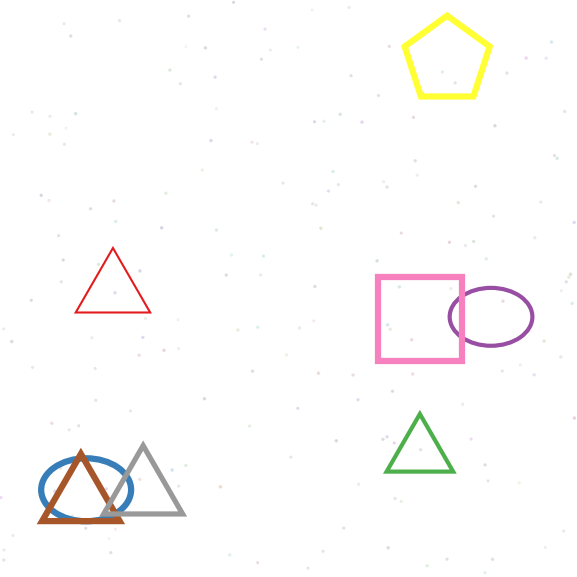[{"shape": "triangle", "thickness": 1, "radius": 0.37, "center": [0.196, 0.495]}, {"shape": "oval", "thickness": 3, "radius": 0.39, "center": [0.149, 0.151]}, {"shape": "triangle", "thickness": 2, "radius": 0.33, "center": [0.727, 0.216]}, {"shape": "oval", "thickness": 2, "radius": 0.36, "center": [0.85, 0.451]}, {"shape": "pentagon", "thickness": 3, "radius": 0.39, "center": [0.774, 0.895]}, {"shape": "triangle", "thickness": 3, "radius": 0.39, "center": [0.14, 0.136]}, {"shape": "square", "thickness": 3, "radius": 0.36, "center": [0.727, 0.447]}, {"shape": "triangle", "thickness": 2.5, "radius": 0.39, "center": [0.248, 0.149]}]